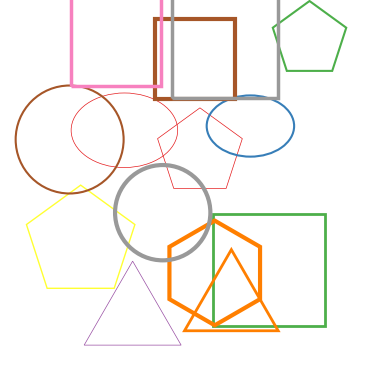[{"shape": "oval", "thickness": 0.5, "radius": 0.69, "center": [0.323, 0.662]}, {"shape": "pentagon", "thickness": 0.5, "radius": 0.58, "center": [0.519, 0.604]}, {"shape": "oval", "thickness": 1.5, "radius": 0.57, "center": [0.65, 0.673]}, {"shape": "square", "thickness": 2, "radius": 0.73, "center": [0.7, 0.299]}, {"shape": "pentagon", "thickness": 1.5, "radius": 0.5, "center": [0.804, 0.897]}, {"shape": "triangle", "thickness": 0.5, "radius": 0.73, "center": [0.345, 0.176]}, {"shape": "triangle", "thickness": 2, "radius": 0.7, "center": [0.601, 0.211]}, {"shape": "hexagon", "thickness": 3, "radius": 0.68, "center": [0.558, 0.291]}, {"shape": "pentagon", "thickness": 1, "radius": 0.74, "center": [0.21, 0.371]}, {"shape": "square", "thickness": 3, "radius": 0.52, "center": [0.508, 0.847]}, {"shape": "circle", "thickness": 1.5, "radius": 0.7, "center": [0.181, 0.638]}, {"shape": "square", "thickness": 2.5, "radius": 0.58, "center": [0.301, 0.895]}, {"shape": "circle", "thickness": 3, "radius": 0.62, "center": [0.423, 0.448]}, {"shape": "square", "thickness": 2.5, "radius": 0.69, "center": [0.584, 0.883]}]